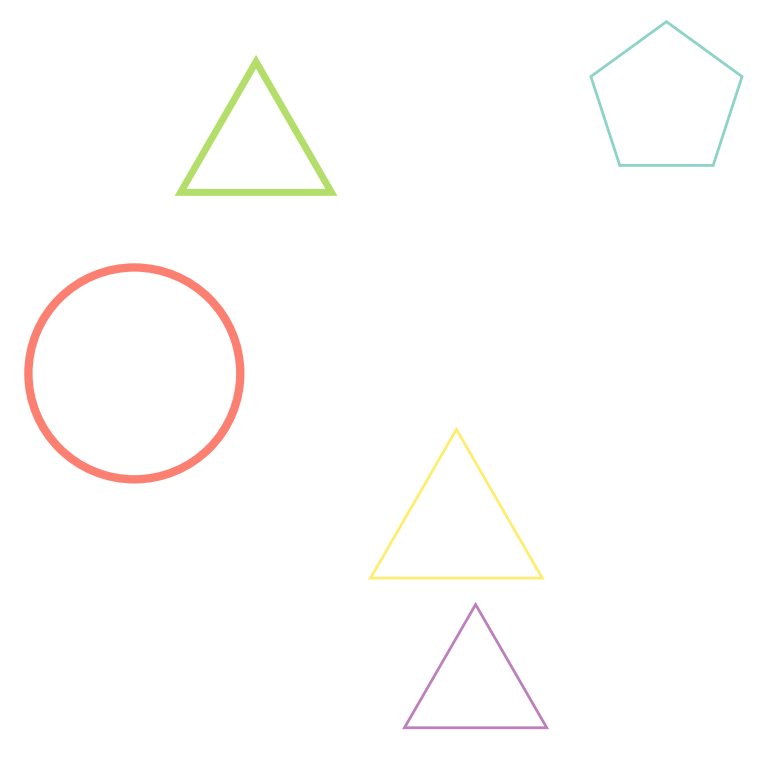[{"shape": "pentagon", "thickness": 1, "radius": 0.52, "center": [0.866, 0.869]}, {"shape": "circle", "thickness": 3, "radius": 0.69, "center": [0.174, 0.515]}, {"shape": "triangle", "thickness": 2.5, "radius": 0.57, "center": [0.333, 0.807]}, {"shape": "triangle", "thickness": 1, "radius": 0.53, "center": [0.618, 0.108]}, {"shape": "triangle", "thickness": 1, "radius": 0.64, "center": [0.593, 0.314]}]